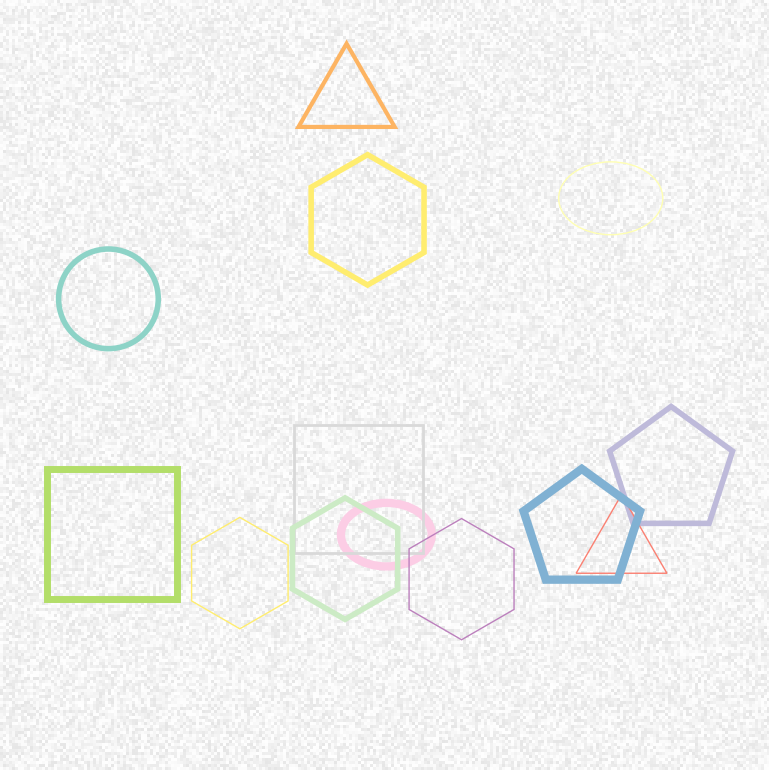[{"shape": "circle", "thickness": 2, "radius": 0.32, "center": [0.141, 0.612]}, {"shape": "oval", "thickness": 0.5, "radius": 0.34, "center": [0.793, 0.742]}, {"shape": "pentagon", "thickness": 2, "radius": 0.42, "center": [0.872, 0.388]}, {"shape": "triangle", "thickness": 0.5, "radius": 0.34, "center": [0.807, 0.29]}, {"shape": "pentagon", "thickness": 3, "radius": 0.4, "center": [0.756, 0.312]}, {"shape": "triangle", "thickness": 1.5, "radius": 0.36, "center": [0.45, 0.871]}, {"shape": "square", "thickness": 2.5, "radius": 0.42, "center": [0.145, 0.307]}, {"shape": "oval", "thickness": 3, "radius": 0.29, "center": [0.502, 0.306]}, {"shape": "square", "thickness": 1, "radius": 0.42, "center": [0.466, 0.364]}, {"shape": "hexagon", "thickness": 0.5, "radius": 0.39, "center": [0.599, 0.248]}, {"shape": "hexagon", "thickness": 2, "radius": 0.39, "center": [0.448, 0.274]}, {"shape": "hexagon", "thickness": 2, "radius": 0.42, "center": [0.477, 0.714]}, {"shape": "hexagon", "thickness": 0.5, "radius": 0.36, "center": [0.311, 0.256]}]